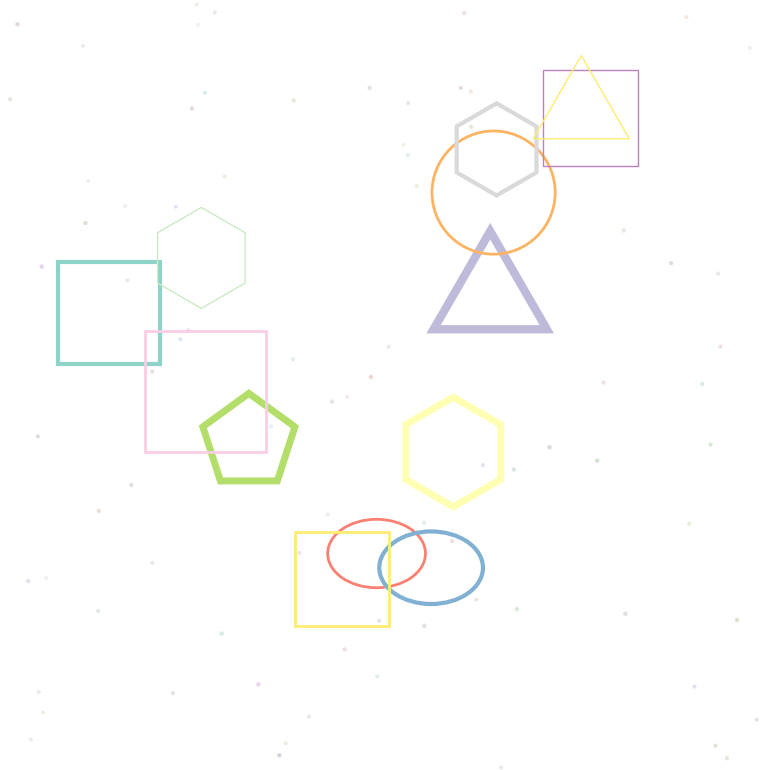[{"shape": "square", "thickness": 1.5, "radius": 0.33, "center": [0.142, 0.594]}, {"shape": "hexagon", "thickness": 2.5, "radius": 0.36, "center": [0.589, 0.413]}, {"shape": "triangle", "thickness": 3, "radius": 0.42, "center": [0.637, 0.615]}, {"shape": "oval", "thickness": 1, "radius": 0.32, "center": [0.489, 0.281]}, {"shape": "oval", "thickness": 1.5, "radius": 0.34, "center": [0.56, 0.263]}, {"shape": "circle", "thickness": 1, "radius": 0.4, "center": [0.641, 0.75]}, {"shape": "pentagon", "thickness": 2.5, "radius": 0.31, "center": [0.323, 0.426]}, {"shape": "square", "thickness": 1, "radius": 0.39, "center": [0.267, 0.491]}, {"shape": "hexagon", "thickness": 1.5, "radius": 0.3, "center": [0.645, 0.806]}, {"shape": "square", "thickness": 0.5, "radius": 0.31, "center": [0.767, 0.847]}, {"shape": "hexagon", "thickness": 0.5, "radius": 0.33, "center": [0.261, 0.665]}, {"shape": "square", "thickness": 1, "radius": 0.31, "center": [0.444, 0.248]}, {"shape": "triangle", "thickness": 0.5, "radius": 0.36, "center": [0.755, 0.856]}]